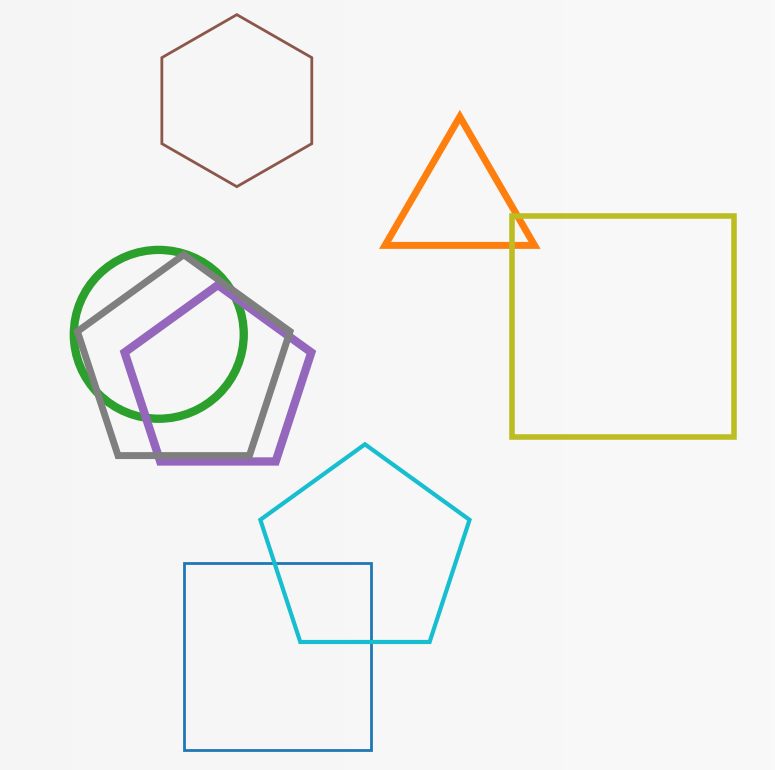[{"shape": "square", "thickness": 1, "radius": 0.6, "center": [0.358, 0.147]}, {"shape": "triangle", "thickness": 2.5, "radius": 0.56, "center": [0.593, 0.737]}, {"shape": "circle", "thickness": 3, "radius": 0.55, "center": [0.205, 0.566]}, {"shape": "pentagon", "thickness": 3, "radius": 0.63, "center": [0.281, 0.503]}, {"shape": "hexagon", "thickness": 1, "radius": 0.56, "center": [0.306, 0.869]}, {"shape": "pentagon", "thickness": 2.5, "radius": 0.72, "center": [0.237, 0.525]}, {"shape": "square", "thickness": 2, "radius": 0.72, "center": [0.804, 0.576]}, {"shape": "pentagon", "thickness": 1.5, "radius": 0.71, "center": [0.471, 0.281]}]